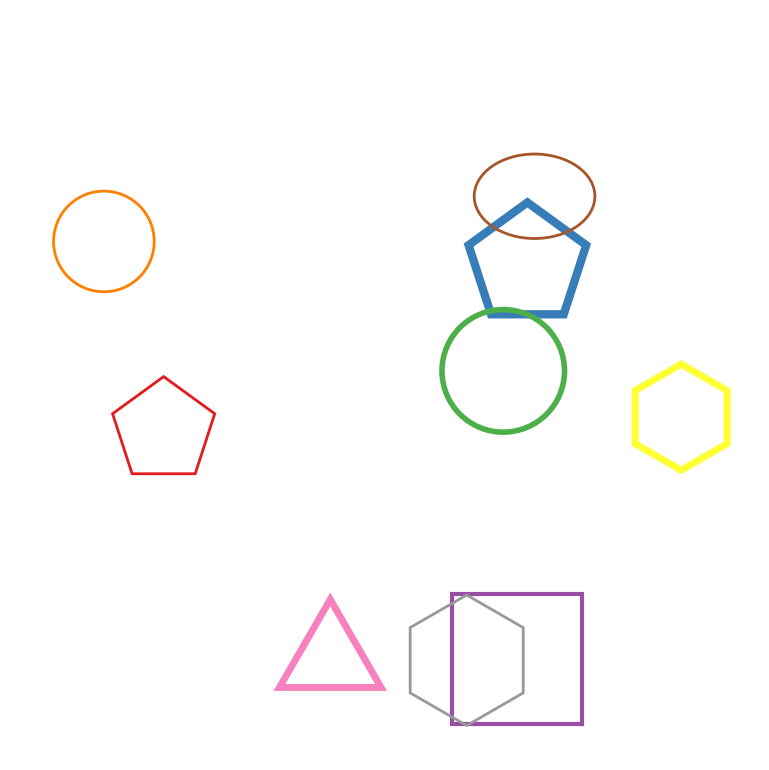[{"shape": "pentagon", "thickness": 1, "radius": 0.35, "center": [0.213, 0.441]}, {"shape": "pentagon", "thickness": 3, "radius": 0.4, "center": [0.685, 0.657]}, {"shape": "circle", "thickness": 2, "radius": 0.4, "center": [0.654, 0.518]}, {"shape": "square", "thickness": 1.5, "radius": 0.42, "center": [0.671, 0.144]}, {"shape": "circle", "thickness": 1, "radius": 0.33, "center": [0.135, 0.686]}, {"shape": "hexagon", "thickness": 2.5, "radius": 0.34, "center": [0.885, 0.458]}, {"shape": "oval", "thickness": 1, "radius": 0.39, "center": [0.694, 0.745]}, {"shape": "triangle", "thickness": 2.5, "radius": 0.38, "center": [0.429, 0.145]}, {"shape": "hexagon", "thickness": 1, "radius": 0.42, "center": [0.606, 0.143]}]